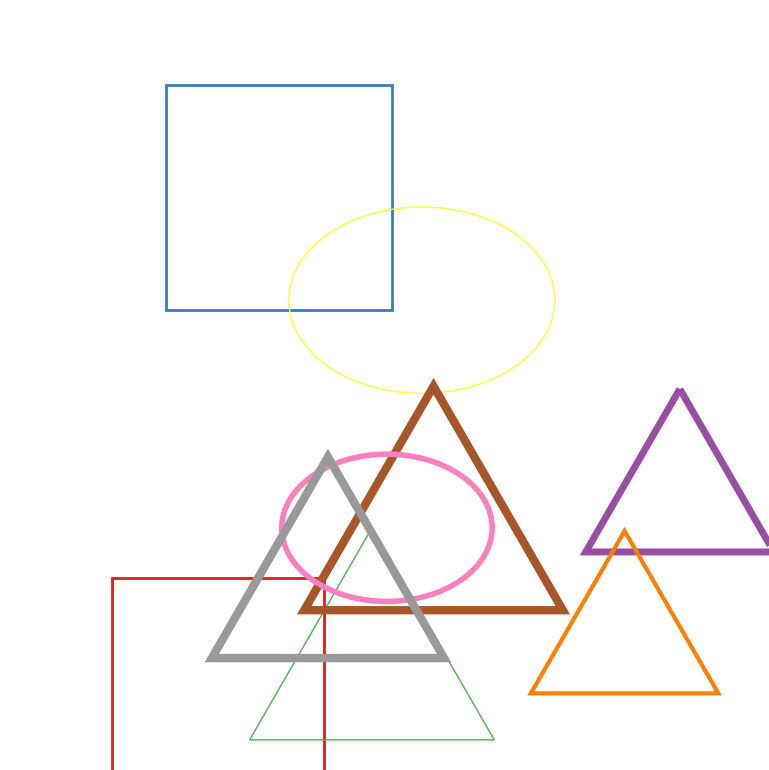[{"shape": "square", "thickness": 1, "radius": 0.69, "center": [0.283, 0.112]}, {"shape": "square", "thickness": 1, "radius": 0.73, "center": [0.362, 0.743]}, {"shape": "triangle", "thickness": 0.5, "radius": 0.92, "center": [0.483, 0.131]}, {"shape": "triangle", "thickness": 2.5, "radius": 0.71, "center": [0.883, 0.354]}, {"shape": "triangle", "thickness": 1.5, "radius": 0.7, "center": [0.811, 0.17]}, {"shape": "oval", "thickness": 0.5, "radius": 0.86, "center": [0.548, 0.61]}, {"shape": "triangle", "thickness": 3, "radius": 0.97, "center": [0.563, 0.304]}, {"shape": "oval", "thickness": 2, "radius": 0.68, "center": [0.503, 0.315]}, {"shape": "triangle", "thickness": 3, "radius": 0.87, "center": [0.426, 0.232]}]